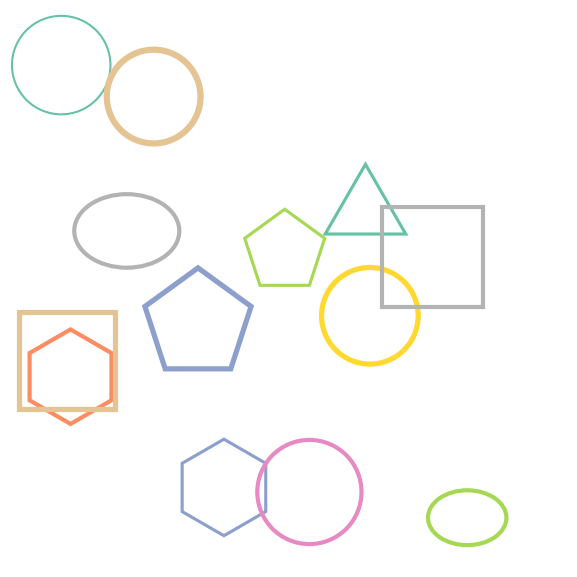[{"shape": "triangle", "thickness": 1.5, "radius": 0.4, "center": [0.633, 0.634]}, {"shape": "circle", "thickness": 1, "radius": 0.43, "center": [0.106, 0.886]}, {"shape": "hexagon", "thickness": 2, "radius": 0.41, "center": [0.122, 0.347]}, {"shape": "hexagon", "thickness": 1.5, "radius": 0.42, "center": [0.388, 0.155]}, {"shape": "pentagon", "thickness": 2.5, "radius": 0.48, "center": [0.343, 0.439]}, {"shape": "circle", "thickness": 2, "radius": 0.45, "center": [0.536, 0.147]}, {"shape": "pentagon", "thickness": 1.5, "radius": 0.36, "center": [0.493, 0.564]}, {"shape": "oval", "thickness": 2, "radius": 0.34, "center": [0.809, 0.103]}, {"shape": "circle", "thickness": 2.5, "radius": 0.42, "center": [0.64, 0.452]}, {"shape": "square", "thickness": 2.5, "radius": 0.42, "center": [0.116, 0.375]}, {"shape": "circle", "thickness": 3, "radius": 0.41, "center": [0.266, 0.832]}, {"shape": "square", "thickness": 2, "radius": 0.43, "center": [0.749, 0.554]}, {"shape": "oval", "thickness": 2, "radius": 0.45, "center": [0.22, 0.599]}]